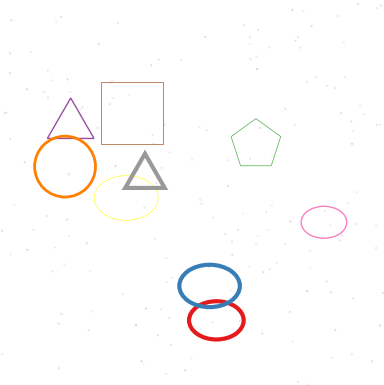[{"shape": "oval", "thickness": 3, "radius": 0.35, "center": [0.562, 0.168]}, {"shape": "oval", "thickness": 3, "radius": 0.39, "center": [0.544, 0.257]}, {"shape": "pentagon", "thickness": 0.5, "radius": 0.34, "center": [0.665, 0.624]}, {"shape": "triangle", "thickness": 1, "radius": 0.35, "center": [0.184, 0.675]}, {"shape": "circle", "thickness": 2, "radius": 0.4, "center": [0.169, 0.567]}, {"shape": "oval", "thickness": 0.5, "radius": 0.42, "center": [0.328, 0.486]}, {"shape": "square", "thickness": 0.5, "radius": 0.4, "center": [0.343, 0.706]}, {"shape": "oval", "thickness": 1, "radius": 0.3, "center": [0.841, 0.423]}, {"shape": "triangle", "thickness": 3, "radius": 0.3, "center": [0.377, 0.541]}]